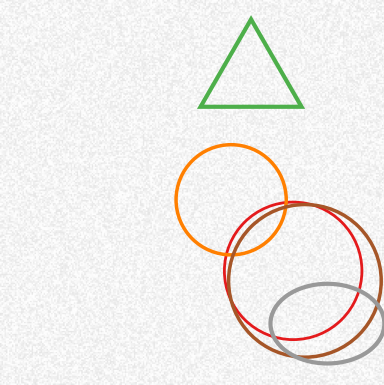[{"shape": "circle", "thickness": 2, "radius": 0.89, "center": [0.761, 0.296]}, {"shape": "triangle", "thickness": 3, "radius": 0.76, "center": [0.652, 0.798]}, {"shape": "circle", "thickness": 2.5, "radius": 0.72, "center": [0.6, 0.481]}, {"shape": "circle", "thickness": 2.5, "radius": 0.99, "center": [0.792, 0.271]}, {"shape": "oval", "thickness": 3, "radius": 0.74, "center": [0.85, 0.159]}]